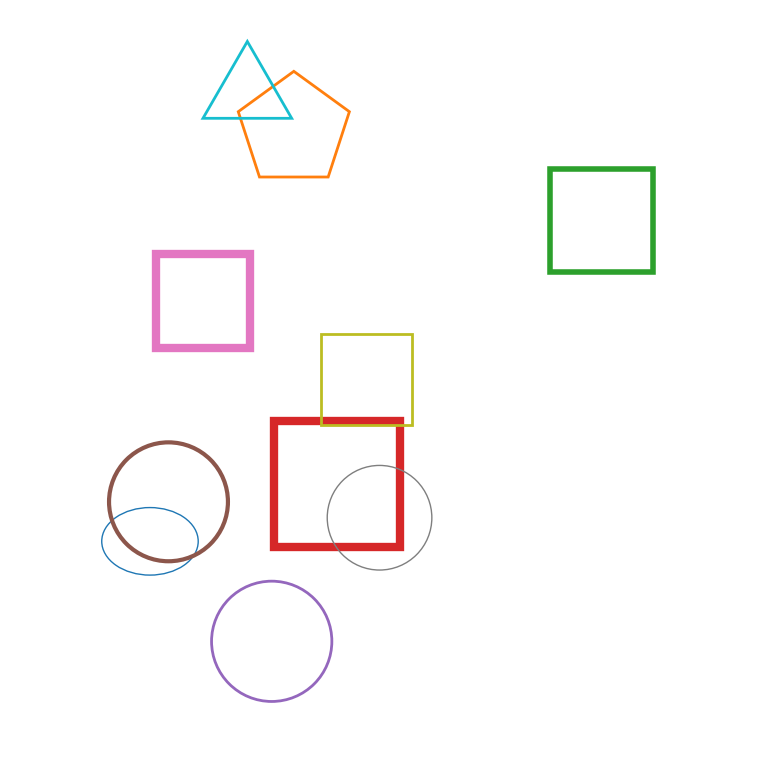[{"shape": "oval", "thickness": 0.5, "radius": 0.31, "center": [0.195, 0.297]}, {"shape": "pentagon", "thickness": 1, "radius": 0.38, "center": [0.382, 0.831]}, {"shape": "square", "thickness": 2, "radius": 0.33, "center": [0.781, 0.714]}, {"shape": "square", "thickness": 3, "radius": 0.41, "center": [0.438, 0.371]}, {"shape": "circle", "thickness": 1, "radius": 0.39, "center": [0.353, 0.167]}, {"shape": "circle", "thickness": 1.5, "radius": 0.39, "center": [0.219, 0.348]}, {"shape": "square", "thickness": 3, "radius": 0.3, "center": [0.264, 0.609]}, {"shape": "circle", "thickness": 0.5, "radius": 0.34, "center": [0.493, 0.328]}, {"shape": "square", "thickness": 1, "radius": 0.3, "center": [0.475, 0.507]}, {"shape": "triangle", "thickness": 1, "radius": 0.33, "center": [0.321, 0.88]}]